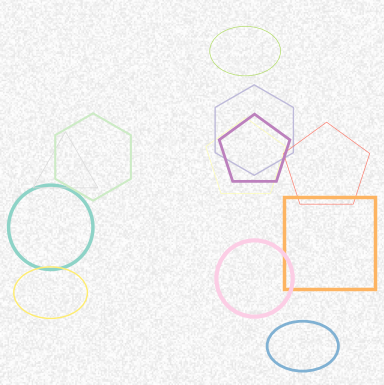[{"shape": "circle", "thickness": 2.5, "radius": 0.55, "center": [0.132, 0.41]}, {"shape": "pentagon", "thickness": 0.5, "radius": 0.55, "center": [0.638, 0.586]}, {"shape": "hexagon", "thickness": 1, "radius": 0.59, "center": [0.66, 0.662]}, {"shape": "pentagon", "thickness": 0.5, "radius": 0.59, "center": [0.848, 0.565]}, {"shape": "oval", "thickness": 2, "radius": 0.46, "center": [0.786, 0.101]}, {"shape": "square", "thickness": 2.5, "radius": 0.59, "center": [0.856, 0.369]}, {"shape": "oval", "thickness": 0.5, "radius": 0.46, "center": [0.637, 0.867]}, {"shape": "circle", "thickness": 3, "radius": 0.5, "center": [0.661, 0.277]}, {"shape": "triangle", "thickness": 0.5, "radius": 0.49, "center": [0.17, 0.561]}, {"shape": "pentagon", "thickness": 2, "radius": 0.48, "center": [0.661, 0.607]}, {"shape": "hexagon", "thickness": 1.5, "radius": 0.57, "center": [0.242, 0.592]}, {"shape": "oval", "thickness": 1, "radius": 0.48, "center": [0.131, 0.24]}]